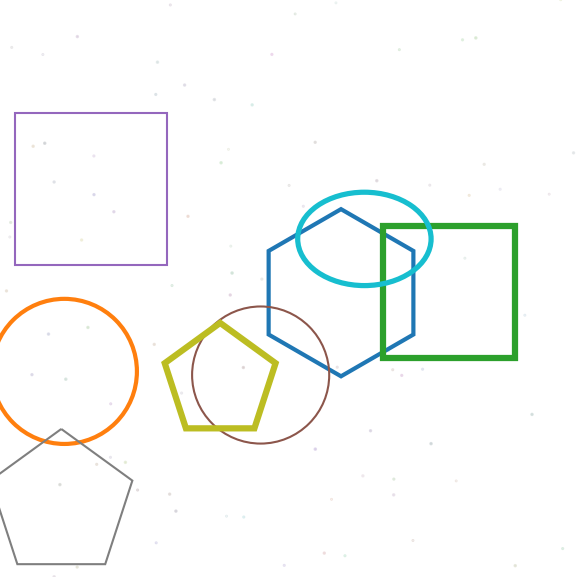[{"shape": "hexagon", "thickness": 2, "radius": 0.72, "center": [0.591, 0.492]}, {"shape": "circle", "thickness": 2, "radius": 0.63, "center": [0.111, 0.356]}, {"shape": "square", "thickness": 3, "radius": 0.57, "center": [0.777, 0.494]}, {"shape": "square", "thickness": 1, "radius": 0.66, "center": [0.157, 0.672]}, {"shape": "circle", "thickness": 1, "radius": 0.59, "center": [0.451, 0.35]}, {"shape": "pentagon", "thickness": 1, "radius": 0.65, "center": [0.106, 0.127]}, {"shape": "pentagon", "thickness": 3, "radius": 0.5, "center": [0.381, 0.339]}, {"shape": "oval", "thickness": 2.5, "radius": 0.58, "center": [0.631, 0.585]}]